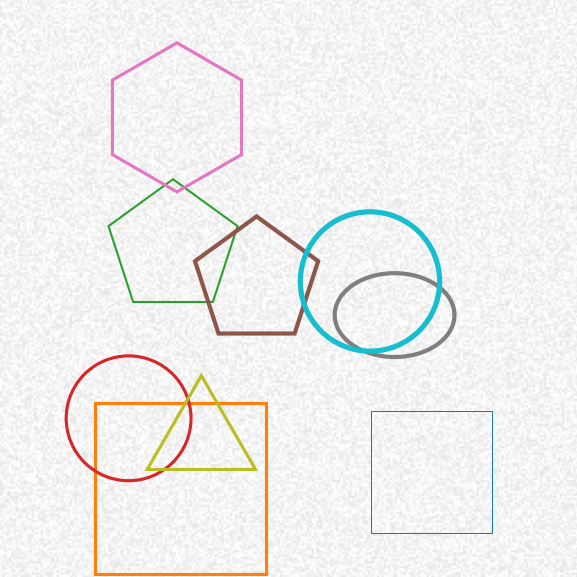[{"shape": "square", "thickness": 0.5, "radius": 0.52, "center": [0.747, 0.182]}, {"shape": "square", "thickness": 1.5, "radius": 0.74, "center": [0.313, 0.153]}, {"shape": "pentagon", "thickness": 1, "radius": 0.59, "center": [0.3, 0.571]}, {"shape": "circle", "thickness": 1.5, "radius": 0.54, "center": [0.223, 0.275]}, {"shape": "pentagon", "thickness": 2, "radius": 0.56, "center": [0.444, 0.512]}, {"shape": "hexagon", "thickness": 1.5, "radius": 0.65, "center": [0.306, 0.796]}, {"shape": "oval", "thickness": 2, "radius": 0.52, "center": [0.683, 0.454]}, {"shape": "triangle", "thickness": 1.5, "radius": 0.54, "center": [0.349, 0.24]}, {"shape": "circle", "thickness": 2.5, "radius": 0.6, "center": [0.641, 0.512]}]